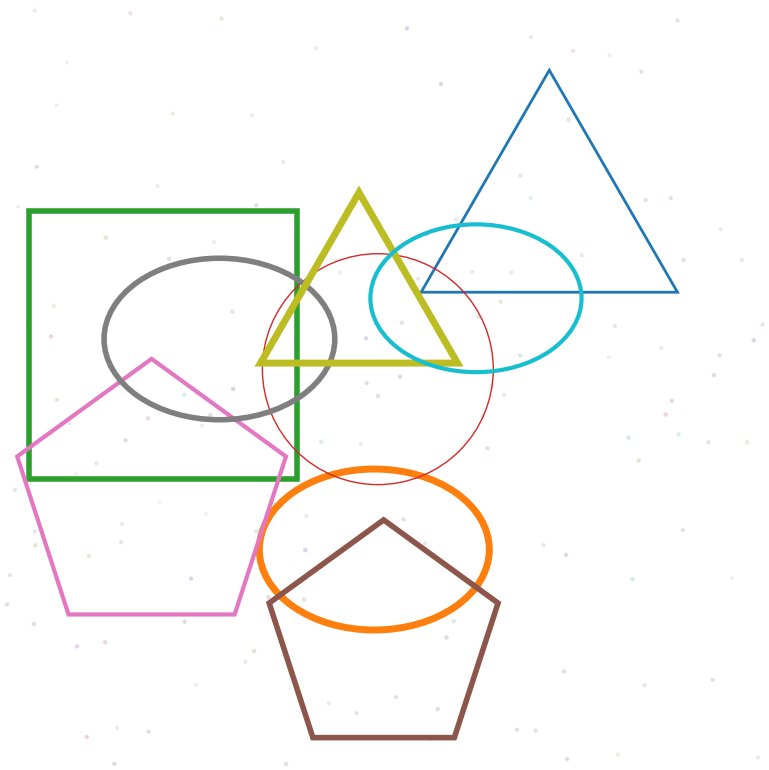[{"shape": "triangle", "thickness": 1, "radius": 0.96, "center": [0.713, 0.717]}, {"shape": "oval", "thickness": 2.5, "radius": 0.75, "center": [0.486, 0.286]}, {"shape": "square", "thickness": 2, "radius": 0.87, "center": [0.212, 0.552]}, {"shape": "circle", "thickness": 0.5, "radius": 0.75, "center": [0.491, 0.521]}, {"shape": "pentagon", "thickness": 2, "radius": 0.78, "center": [0.498, 0.168]}, {"shape": "pentagon", "thickness": 1.5, "radius": 0.92, "center": [0.197, 0.35]}, {"shape": "oval", "thickness": 2, "radius": 0.75, "center": [0.285, 0.56]}, {"shape": "triangle", "thickness": 2.5, "radius": 0.74, "center": [0.466, 0.602]}, {"shape": "oval", "thickness": 1.5, "radius": 0.69, "center": [0.618, 0.613]}]